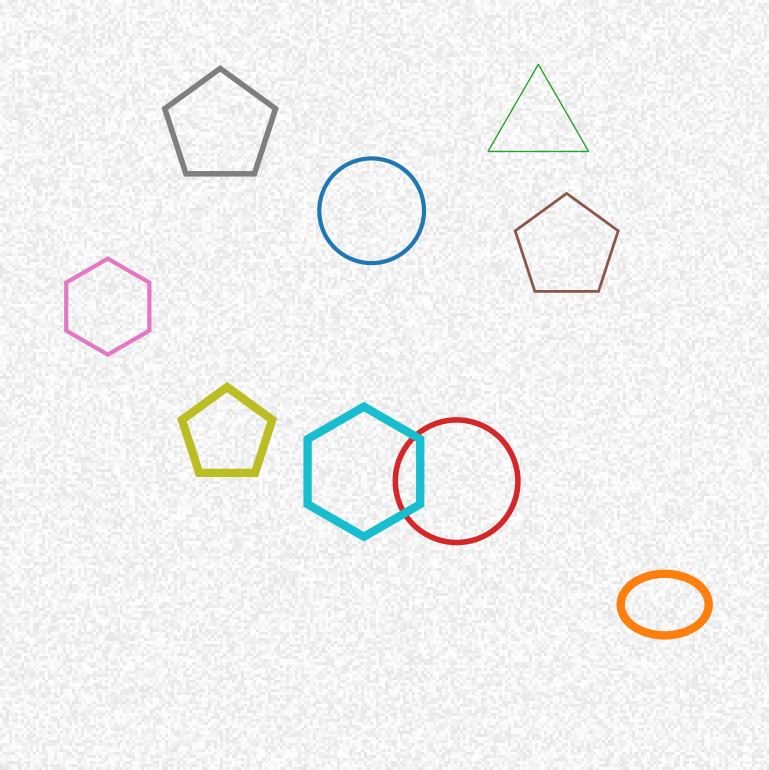[{"shape": "circle", "thickness": 1.5, "radius": 0.34, "center": [0.483, 0.726]}, {"shape": "oval", "thickness": 3, "radius": 0.29, "center": [0.863, 0.215]}, {"shape": "triangle", "thickness": 0.5, "radius": 0.38, "center": [0.699, 0.841]}, {"shape": "circle", "thickness": 2, "radius": 0.4, "center": [0.593, 0.375]}, {"shape": "pentagon", "thickness": 1, "radius": 0.35, "center": [0.736, 0.678]}, {"shape": "hexagon", "thickness": 1.5, "radius": 0.31, "center": [0.14, 0.602]}, {"shape": "pentagon", "thickness": 2, "radius": 0.38, "center": [0.286, 0.835]}, {"shape": "pentagon", "thickness": 3, "radius": 0.31, "center": [0.295, 0.436]}, {"shape": "hexagon", "thickness": 3, "radius": 0.42, "center": [0.473, 0.387]}]